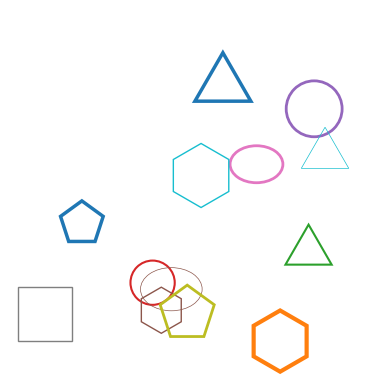[{"shape": "pentagon", "thickness": 2.5, "radius": 0.29, "center": [0.213, 0.42]}, {"shape": "triangle", "thickness": 2.5, "radius": 0.42, "center": [0.579, 0.779]}, {"shape": "hexagon", "thickness": 3, "radius": 0.4, "center": [0.728, 0.114]}, {"shape": "triangle", "thickness": 1.5, "radius": 0.35, "center": [0.801, 0.347]}, {"shape": "circle", "thickness": 1.5, "radius": 0.29, "center": [0.396, 0.266]}, {"shape": "circle", "thickness": 2, "radius": 0.36, "center": [0.816, 0.717]}, {"shape": "oval", "thickness": 0.5, "radius": 0.4, "center": [0.445, 0.249]}, {"shape": "hexagon", "thickness": 1, "radius": 0.3, "center": [0.419, 0.194]}, {"shape": "oval", "thickness": 2, "radius": 0.34, "center": [0.666, 0.573]}, {"shape": "square", "thickness": 1, "radius": 0.35, "center": [0.116, 0.184]}, {"shape": "pentagon", "thickness": 2, "radius": 0.37, "center": [0.486, 0.186]}, {"shape": "hexagon", "thickness": 1, "radius": 0.42, "center": [0.522, 0.544]}, {"shape": "triangle", "thickness": 0.5, "radius": 0.36, "center": [0.844, 0.598]}]